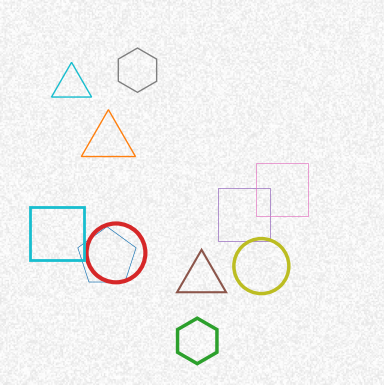[{"shape": "pentagon", "thickness": 0.5, "radius": 0.4, "center": [0.278, 0.332]}, {"shape": "triangle", "thickness": 1, "radius": 0.41, "center": [0.282, 0.634]}, {"shape": "hexagon", "thickness": 2.5, "radius": 0.3, "center": [0.512, 0.114]}, {"shape": "circle", "thickness": 3, "radius": 0.38, "center": [0.301, 0.343]}, {"shape": "square", "thickness": 0.5, "radius": 0.34, "center": [0.633, 0.443]}, {"shape": "triangle", "thickness": 1.5, "radius": 0.37, "center": [0.524, 0.278]}, {"shape": "square", "thickness": 0.5, "radius": 0.34, "center": [0.732, 0.508]}, {"shape": "hexagon", "thickness": 1, "radius": 0.29, "center": [0.357, 0.818]}, {"shape": "circle", "thickness": 2.5, "radius": 0.36, "center": [0.679, 0.309]}, {"shape": "square", "thickness": 2, "radius": 0.35, "center": [0.148, 0.394]}, {"shape": "triangle", "thickness": 1, "radius": 0.3, "center": [0.186, 0.778]}]